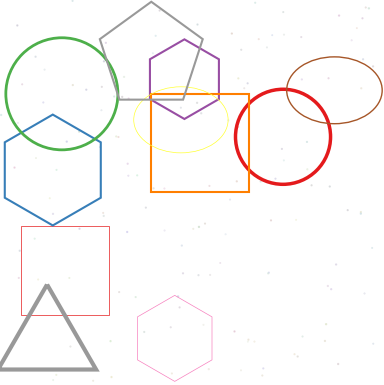[{"shape": "square", "thickness": 0.5, "radius": 0.57, "center": [0.168, 0.297]}, {"shape": "circle", "thickness": 2.5, "radius": 0.62, "center": [0.735, 0.645]}, {"shape": "hexagon", "thickness": 1.5, "radius": 0.72, "center": [0.137, 0.558]}, {"shape": "circle", "thickness": 2, "radius": 0.73, "center": [0.161, 0.756]}, {"shape": "hexagon", "thickness": 1.5, "radius": 0.52, "center": [0.479, 0.794]}, {"shape": "square", "thickness": 1.5, "radius": 0.63, "center": [0.519, 0.629]}, {"shape": "oval", "thickness": 0.5, "radius": 0.61, "center": [0.47, 0.689]}, {"shape": "oval", "thickness": 1, "radius": 0.62, "center": [0.869, 0.765]}, {"shape": "hexagon", "thickness": 0.5, "radius": 0.56, "center": [0.454, 0.121]}, {"shape": "triangle", "thickness": 3, "radius": 0.74, "center": [0.122, 0.114]}, {"shape": "pentagon", "thickness": 1.5, "radius": 0.7, "center": [0.393, 0.855]}]